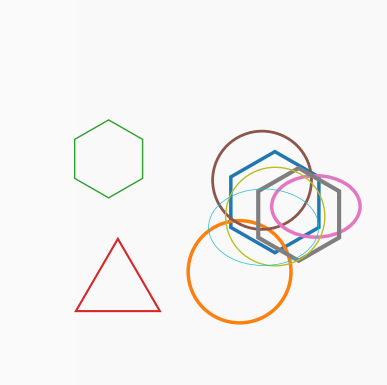[{"shape": "hexagon", "thickness": 2.5, "radius": 0.66, "center": [0.709, 0.475]}, {"shape": "circle", "thickness": 2.5, "radius": 0.66, "center": [0.618, 0.294]}, {"shape": "hexagon", "thickness": 1, "radius": 0.51, "center": [0.28, 0.587]}, {"shape": "triangle", "thickness": 1.5, "radius": 0.63, "center": [0.304, 0.255]}, {"shape": "circle", "thickness": 2, "radius": 0.64, "center": [0.676, 0.532]}, {"shape": "oval", "thickness": 2.5, "radius": 0.57, "center": [0.815, 0.464]}, {"shape": "hexagon", "thickness": 3, "radius": 0.6, "center": [0.771, 0.443]}, {"shape": "circle", "thickness": 1, "radius": 0.64, "center": [0.71, 0.438]}, {"shape": "oval", "thickness": 0.5, "radius": 0.71, "center": [0.68, 0.41]}]